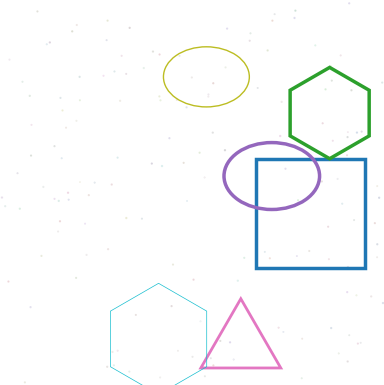[{"shape": "square", "thickness": 2.5, "radius": 0.71, "center": [0.807, 0.445]}, {"shape": "hexagon", "thickness": 2.5, "radius": 0.59, "center": [0.856, 0.706]}, {"shape": "oval", "thickness": 2.5, "radius": 0.62, "center": [0.706, 0.543]}, {"shape": "triangle", "thickness": 2, "radius": 0.6, "center": [0.625, 0.104]}, {"shape": "oval", "thickness": 1, "radius": 0.56, "center": [0.536, 0.8]}, {"shape": "hexagon", "thickness": 0.5, "radius": 0.72, "center": [0.412, 0.12]}]